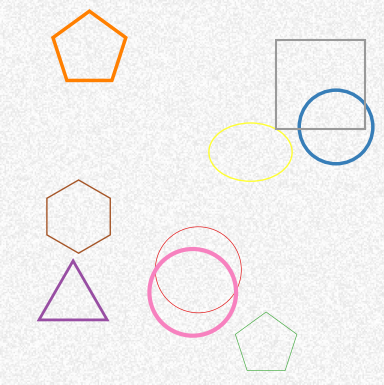[{"shape": "circle", "thickness": 0.5, "radius": 0.56, "center": [0.515, 0.299]}, {"shape": "circle", "thickness": 2.5, "radius": 0.48, "center": [0.873, 0.67]}, {"shape": "pentagon", "thickness": 0.5, "radius": 0.42, "center": [0.691, 0.106]}, {"shape": "triangle", "thickness": 2, "radius": 0.51, "center": [0.19, 0.22]}, {"shape": "pentagon", "thickness": 2.5, "radius": 0.5, "center": [0.232, 0.872]}, {"shape": "oval", "thickness": 1, "radius": 0.54, "center": [0.651, 0.605]}, {"shape": "hexagon", "thickness": 1, "radius": 0.48, "center": [0.204, 0.437]}, {"shape": "circle", "thickness": 3, "radius": 0.56, "center": [0.501, 0.241]}, {"shape": "square", "thickness": 1.5, "radius": 0.58, "center": [0.833, 0.78]}]